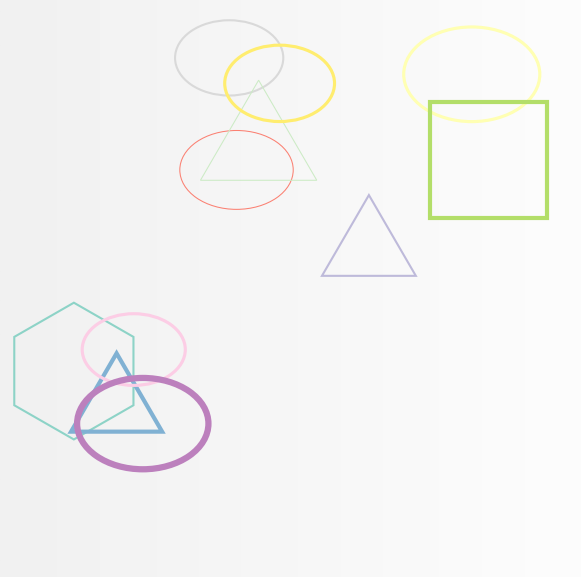[{"shape": "hexagon", "thickness": 1, "radius": 0.59, "center": [0.127, 0.357]}, {"shape": "oval", "thickness": 1.5, "radius": 0.59, "center": [0.812, 0.87]}, {"shape": "triangle", "thickness": 1, "radius": 0.47, "center": [0.635, 0.568]}, {"shape": "oval", "thickness": 0.5, "radius": 0.49, "center": [0.407, 0.705]}, {"shape": "triangle", "thickness": 2, "radius": 0.45, "center": [0.201, 0.297]}, {"shape": "square", "thickness": 2, "radius": 0.5, "center": [0.84, 0.722]}, {"shape": "oval", "thickness": 1.5, "radius": 0.44, "center": [0.23, 0.394]}, {"shape": "oval", "thickness": 1, "radius": 0.47, "center": [0.394, 0.899]}, {"shape": "oval", "thickness": 3, "radius": 0.56, "center": [0.246, 0.266]}, {"shape": "triangle", "thickness": 0.5, "radius": 0.58, "center": [0.445, 0.745]}, {"shape": "oval", "thickness": 1.5, "radius": 0.47, "center": [0.481, 0.855]}]